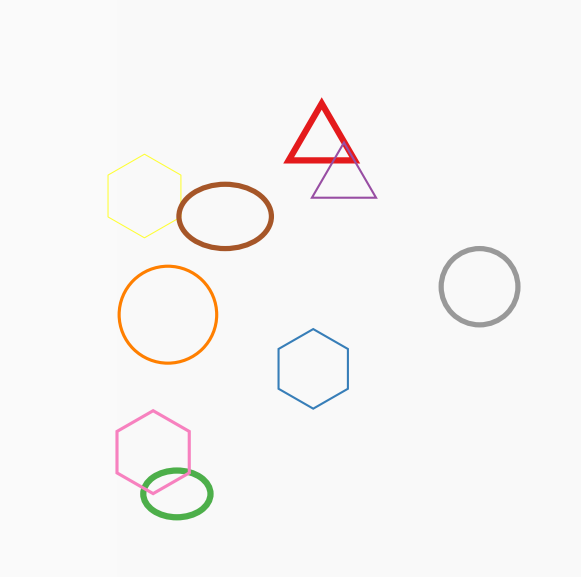[{"shape": "triangle", "thickness": 3, "radius": 0.33, "center": [0.553, 0.754]}, {"shape": "hexagon", "thickness": 1, "radius": 0.34, "center": [0.539, 0.36]}, {"shape": "oval", "thickness": 3, "radius": 0.29, "center": [0.304, 0.144]}, {"shape": "triangle", "thickness": 1, "radius": 0.32, "center": [0.592, 0.689]}, {"shape": "circle", "thickness": 1.5, "radius": 0.42, "center": [0.289, 0.454]}, {"shape": "hexagon", "thickness": 0.5, "radius": 0.36, "center": [0.249, 0.66]}, {"shape": "oval", "thickness": 2.5, "radius": 0.4, "center": [0.387, 0.624]}, {"shape": "hexagon", "thickness": 1.5, "radius": 0.36, "center": [0.263, 0.216]}, {"shape": "circle", "thickness": 2.5, "radius": 0.33, "center": [0.825, 0.503]}]